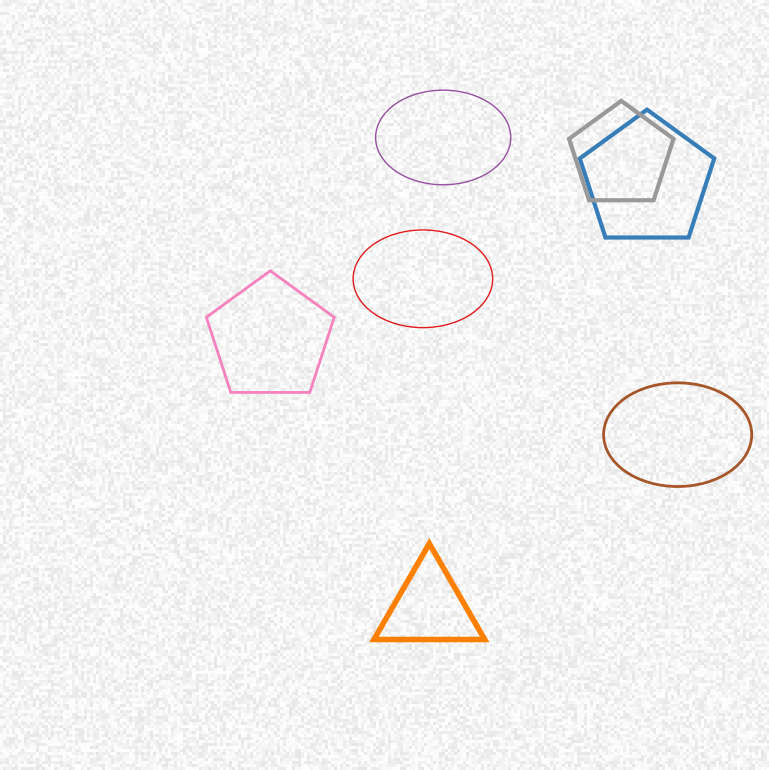[{"shape": "oval", "thickness": 0.5, "radius": 0.45, "center": [0.549, 0.638]}, {"shape": "pentagon", "thickness": 1.5, "radius": 0.46, "center": [0.84, 0.766]}, {"shape": "oval", "thickness": 0.5, "radius": 0.44, "center": [0.576, 0.821]}, {"shape": "triangle", "thickness": 2, "radius": 0.42, "center": [0.558, 0.211]}, {"shape": "oval", "thickness": 1, "radius": 0.48, "center": [0.88, 0.435]}, {"shape": "pentagon", "thickness": 1, "radius": 0.44, "center": [0.351, 0.561]}, {"shape": "pentagon", "thickness": 1.5, "radius": 0.36, "center": [0.807, 0.798]}]